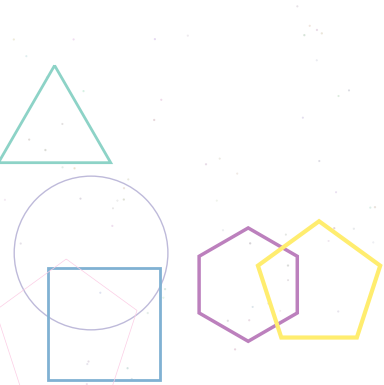[{"shape": "triangle", "thickness": 2, "radius": 0.84, "center": [0.142, 0.662]}, {"shape": "circle", "thickness": 1, "radius": 1.0, "center": [0.237, 0.343]}, {"shape": "square", "thickness": 2, "radius": 0.73, "center": [0.27, 0.158]}, {"shape": "pentagon", "thickness": 0.5, "radius": 0.97, "center": [0.172, 0.134]}, {"shape": "hexagon", "thickness": 2.5, "radius": 0.74, "center": [0.645, 0.261]}, {"shape": "pentagon", "thickness": 3, "radius": 0.83, "center": [0.829, 0.258]}]